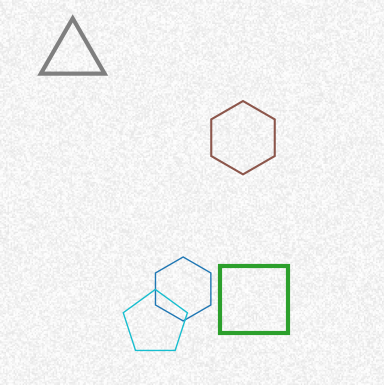[{"shape": "hexagon", "thickness": 1, "radius": 0.42, "center": [0.476, 0.249]}, {"shape": "square", "thickness": 3, "radius": 0.44, "center": [0.66, 0.222]}, {"shape": "hexagon", "thickness": 1.5, "radius": 0.48, "center": [0.631, 0.642]}, {"shape": "triangle", "thickness": 3, "radius": 0.48, "center": [0.189, 0.857]}, {"shape": "pentagon", "thickness": 1, "radius": 0.44, "center": [0.403, 0.161]}]